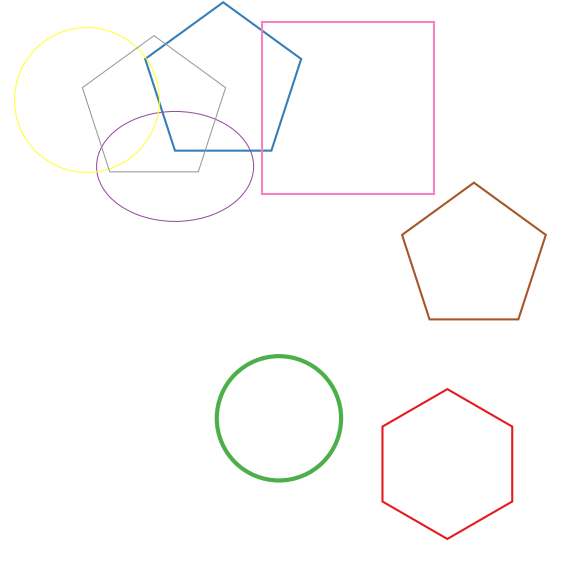[{"shape": "hexagon", "thickness": 1, "radius": 0.65, "center": [0.775, 0.196]}, {"shape": "pentagon", "thickness": 1, "radius": 0.71, "center": [0.386, 0.853]}, {"shape": "circle", "thickness": 2, "radius": 0.54, "center": [0.483, 0.275]}, {"shape": "oval", "thickness": 0.5, "radius": 0.68, "center": [0.303, 0.711]}, {"shape": "circle", "thickness": 0.5, "radius": 0.63, "center": [0.151, 0.826]}, {"shape": "pentagon", "thickness": 1, "radius": 0.65, "center": [0.821, 0.552]}, {"shape": "square", "thickness": 1, "radius": 0.75, "center": [0.603, 0.812]}, {"shape": "pentagon", "thickness": 0.5, "radius": 0.65, "center": [0.267, 0.807]}]